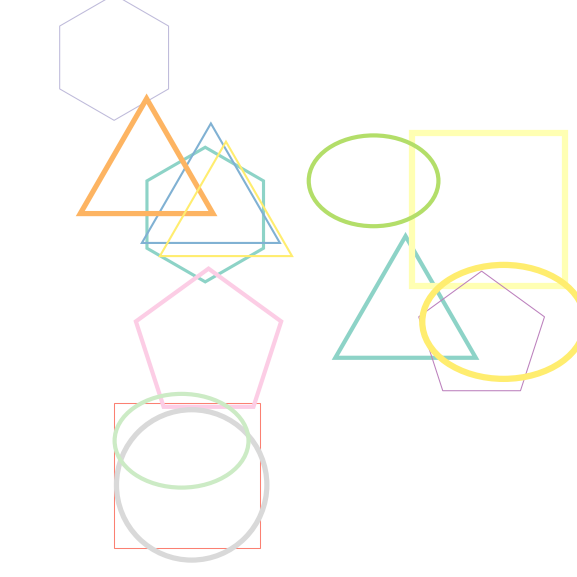[{"shape": "triangle", "thickness": 2, "radius": 0.7, "center": [0.702, 0.45]}, {"shape": "hexagon", "thickness": 1.5, "radius": 0.58, "center": [0.355, 0.628]}, {"shape": "square", "thickness": 3, "radius": 0.66, "center": [0.846, 0.636]}, {"shape": "hexagon", "thickness": 0.5, "radius": 0.54, "center": [0.198, 0.9]}, {"shape": "square", "thickness": 0.5, "radius": 0.63, "center": [0.324, 0.176]}, {"shape": "triangle", "thickness": 1, "radius": 0.69, "center": [0.365, 0.647]}, {"shape": "triangle", "thickness": 2.5, "radius": 0.66, "center": [0.254, 0.696]}, {"shape": "oval", "thickness": 2, "radius": 0.56, "center": [0.647, 0.686]}, {"shape": "pentagon", "thickness": 2, "radius": 0.66, "center": [0.361, 0.402]}, {"shape": "circle", "thickness": 2.5, "radius": 0.65, "center": [0.332, 0.159]}, {"shape": "pentagon", "thickness": 0.5, "radius": 0.57, "center": [0.834, 0.415]}, {"shape": "oval", "thickness": 2, "radius": 0.58, "center": [0.314, 0.236]}, {"shape": "triangle", "thickness": 1, "radius": 0.66, "center": [0.391, 0.622]}, {"shape": "oval", "thickness": 3, "radius": 0.7, "center": [0.872, 0.442]}]